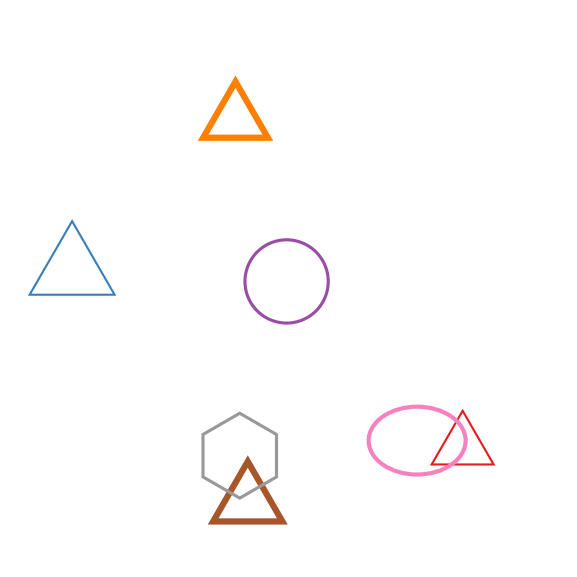[{"shape": "triangle", "thickness": 1, "radius": 0.31, "center": [0.801, 0.226]}, {"shape": "triangle", "thickness": 1, "radius": 0.42, "center": [0.125, 0.531]}, {"shape": "circle", "thickness": 1.5, "radius": 0.36, "center": [0.496, 0.512]}, {"shape": "triangle", "thickness": 3, "radius": 0.32, "center": [0.408, 0.793]}, {"shape": "triangle", "thickness": 3, "radius": 0.35, "center": [0.429, 0.131]}, {"shape": "oval", "thickness": 2, "radius": 0.42, "center": [0.722, 0.236]}, {"shape": "hexagon", "thickness": 1.5, "radius": 0.37, "center": [0.415, 0.21]}]